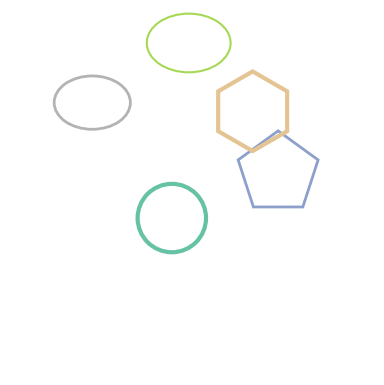[{"shape": "circle", "thickness": 3, "radius": 0.44, "center": [0.446, 0.434]}, {"shape": "pentagon", "thickness": 2, "radius": 0.55, "center": [0.722, 0.551]}, {"shape": "oval", "thickness": 1.5, "radius": 0.54, "center": [0.49, 0.888]}, {"shape": "hexagon", "thickness": 3, "radius": 0.52, "center": [0.656, 0.711]}, {"shape": "oval", "thickness": 2, "radius": 0.49, "center": [0.24, 0.733]}]